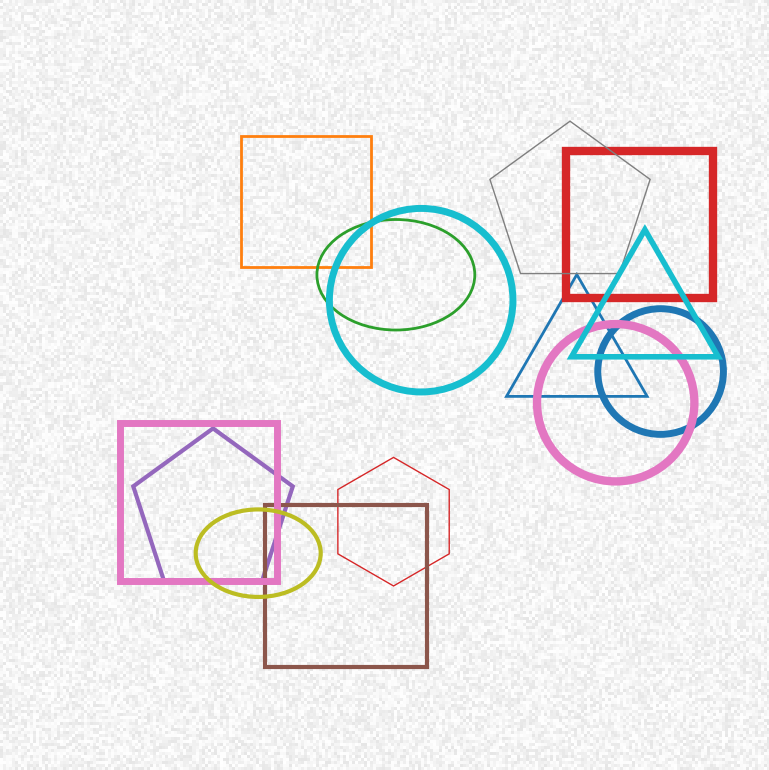[{"shape": "triangle", "thickness": 1, "radius": 0.53, "center": [0.749, 0.538]}, {"shape": "circle", "thickness": 2.5, "radius": 0.41, "center": [0.858, 0.518]}, {"shape": "square", "thickness": 1, "radius": 0.42, "center": [0.398, 0.738]}, {"shape": "oval", "thickness": 1, "radius": 0.51, "center": [0.514, 0.643]}, {"shape": "hexagon", "thickness": 0.5, "radius": 0.42, "center": [0.511, 0.322]}, {"shape": "square", "thickness": 3, "radius": 0.48, "center": [0.831, 0.709]}, {"shape": "pentagon", "thickness": 1.5, "radius": 0.54, "center": [0.277, 0.335]}, {"shape": "square", "thickness": 1.5, "radius": 0.53, "center": [0.449, 0.239]}, {"shape": "circle", "thickness": 3, "radius": 0.51, "center": [0.8, 0.477]}, {"shape": "square", "thickness": 2.5, "radius": 0.51, "center": [0.258, 0.348]}, {"shape": "pentagon", "thickness": 0.5, "radius": 0.55, "center": [0.74, 0.733]}, {"shape": "oval", "thickness": 1.5, "radius": 0.41, "center": [0.335, 0.282]}, {"shape": "circle", "thickness": 2.5, "radius": 0.6, "center": [0.547, 0.61]}, {"shape": "triangle", "thickness": 2, "radius": 0.55, "center": [0.838, 0.592]}]